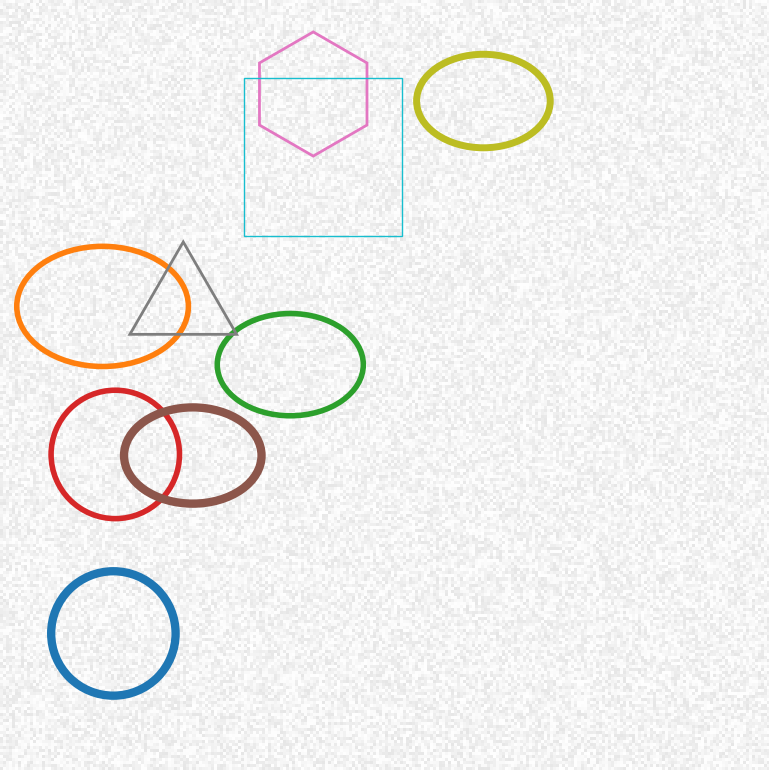[{"shape": "circle", "thickness": 3, "radius": 0.4, "center": [0.147, 0.177]}, {"shape": "oval", "thickness": 2, "radius": 0.56, "center": [0.133, 0.602]}, {"shape": "oval", "thickness": 2, "radius": 0.47, "center": [0.377, 0.526]}, {"shape": "circle", "thickness": 2, "radius": 0.42, "center": [0.15, 0.41]}, {"shape": "oval", "thickness": 3, "radius": 0.45, "center": [0.25, 0.408]}, {"shape": "hexagon", "thickness": 1, "radius": 0.4, "center": [0.407, 0.878]}, {"shape": "triangle", "thickness": 1, "radius": 0.4, "center": [0.238, 0.606]}, {"shape": "oval", "thickness": 2.5, "radius": 0.43, "center": [0.628, 0.869]}, {"shape": "square", "thickness": 0.5, "radius": 0.51, "center": [0.419, 0.796]}]